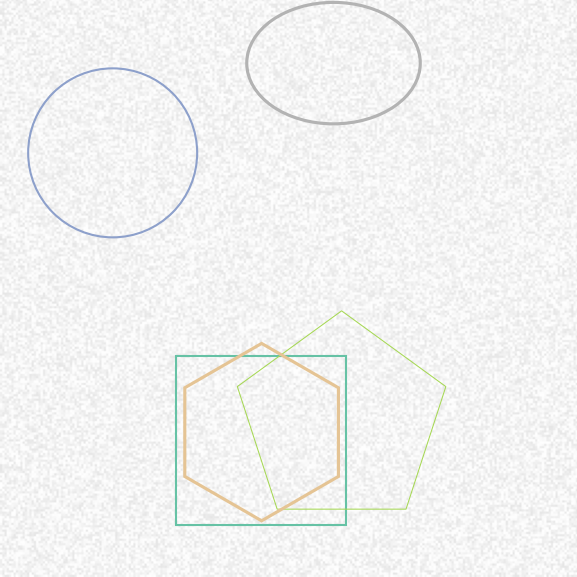[{"shape": "square", "thickness": 1, "radius": 0.73, "center": [0.452, 0.236]}, {"shape": "circle", "thickness": 1, "radius": 0.73, "center": [0.195, 0.734]}, {"shape": "pentagon", "thickness": 0.5, "radius": 0.95, "center": [0.592, 0.271]}, {"shape": "hexagon", "thickness": 1.5, "radius": 0.77, "center": [0.453, 0.251]}, {"shape": "oval", "thickness": 1.5, "radius": 0.75, "center": [0.578, 0.89]}]